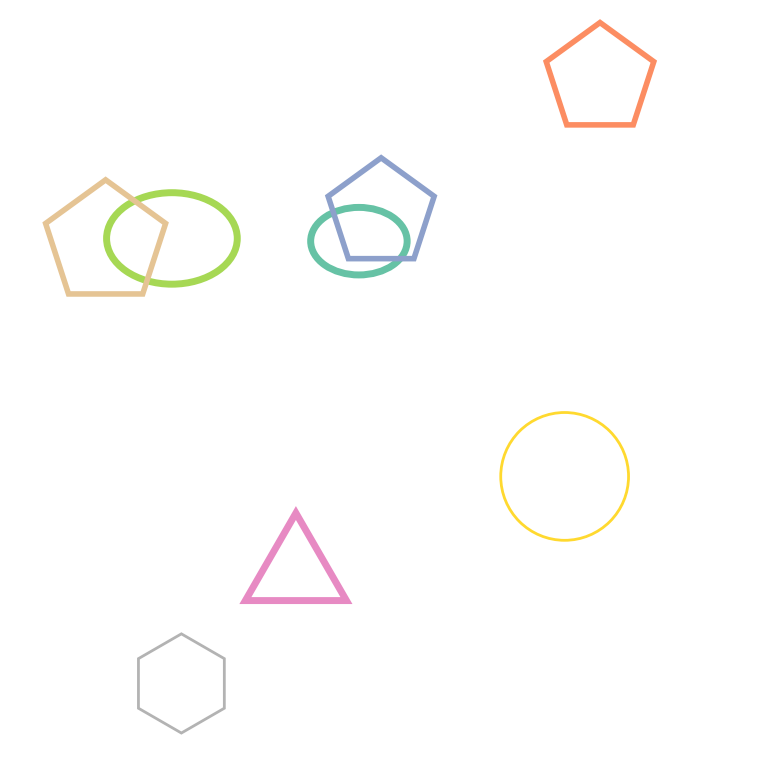[{"shape": "oval", "thickness": 2.5, "radius": 0.31, "center": [0.466, 0.687]}, {"shape": "pentagon", "thickness": 2, "radius": 0.37, "center": [0.779, 0.897]}, {"shape": "pentagon", "thickness": 2, "radius": 0.36, "center": [0.495, 0.723]}, {"shape": "triangle", "thickness": 2.5, "radius": 0.38, "center": [0.384, 0.258]}, {"shape": "oval", "thickness": 2.5, "radius": 0.42, "center": [0.223, 0.69]}, {"shape": "circle", "thickness": 1, "radius": 0.41, "center": [0.733, 0.381]}, {"shape": "pentagon", "thickness": 2, "radius": 0.41, "center": [0.137, 0.685]}, {"shape": "hexagon", "thickness": 1, "radius": 0.32, "center": [0.236, 0.112]}]